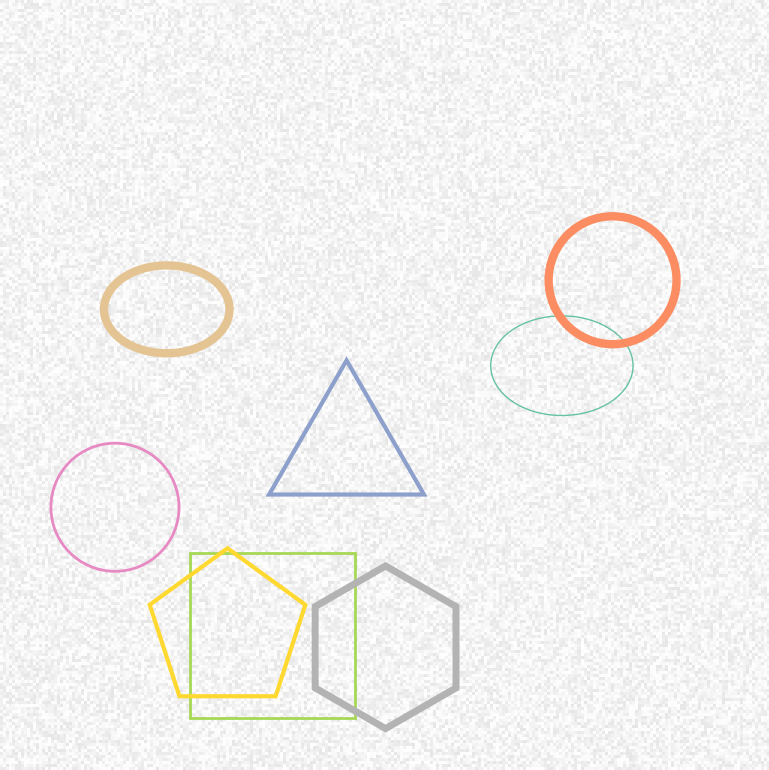[{"shape": "oval", "thickness": 0.5, "radius": 0.46, "center": [0.73, 0.525]}, {"shape": "circle", "thickness": 3, "radius": 0.42, "center": [0.796, 0.636]}, {"shape": "triangle", "thickness": 1.5, "radius": 0.58, "center": [0.45, 0.416]}, {"shape": "circle", "thickness": 1, "radius": 0.42, "center": [0.149, 0.341]}, {"shape": "square", "thickness": 1, "radius": 0.54, "center": [0.354, 0.175]}, {"shape": "pentagon", "thickness": 1.5, "radius": 0.53, "center": [0.295, 0.182]}, {"shape": "oval", "thickness": 3, "radius": 0.41, "center": [0.217, 0.598]}, {"shape": "hexagon", "thickness": 2.5, "radius": 0.53, "center": [0.501, 0.159]}]